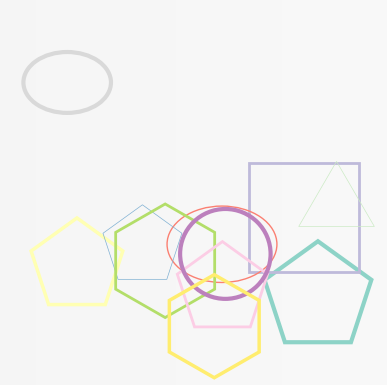[{"shape": "pentagon", "thickness": 3, "radius": 0.72, "center": [0.821, 0.228]}, {"shape": "pentagon", "thickness": 2.5, "radius": 0.62, "center": [0.199, 0.31]}, {"shape": "square", "thickness": 2, "radius": 0.71, "center": [0.784, 0.436]}, {"shape": "oval", "thickness": 1, "radius": 0.71, "center": [0.573, 0.366]}, {"shape": "pentagon", "thickness": 0.5, "radius": 0.54, "center": [0.368, 0.361]}, {"shape": "hexagon", "thickness": 2, "radius": 0.74, "center": [0.426, 0.323]}, {"shape": "pentagon", "thickness": 2, "radius": 0.61, "center": [0.574, 0.25]}, {"shape": "oval", "thickness": 3, "radius": 0.56, "center": [0.173, 0.786]}, {"shape": "circle", "thickness": 3, "radius": 0.58, "center": [0.582, 0.34]}, {"shape": "triangle", "thickness": 0.5, "radius": 0.56, "center": [0.868, 0.468]}, {"shape": "hexagon", "thickness": 2.5, "radius": 0.67, "center": [0.553, 0.153]}]